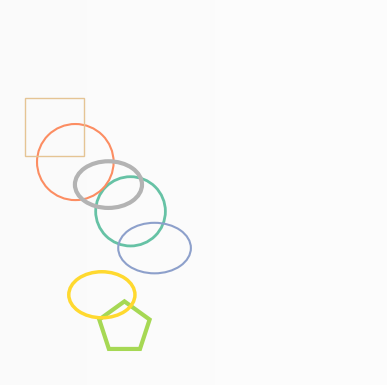[{"shape": "circle", "thickness": 2, "radius": 0.45, "center": [0.337, 0.451]}, {"shape": "circle", "thickness": 1.5, "radius": 0.49, "center": [0.194, 0.579]}, {"shape": "oval", "thickness": 1.5, "radius": 0.47, "center": [0.399, 0.356]}, {"shape": "pentagon", "thickness": 3, "radius": 0.34, "center": [0.321, 0.149]}, {"shape": "oval", "thickness": 2.5, "radius": 0.43, "center": [0.263, 0.234]}, {"shape": "square", "thickness": 1, "radius": 0.38, "center": [0.141, 0.67]}, {"shape": "oval", "thickness": 3, "radius": 0.43, "center": [0.28, 0.521]}]